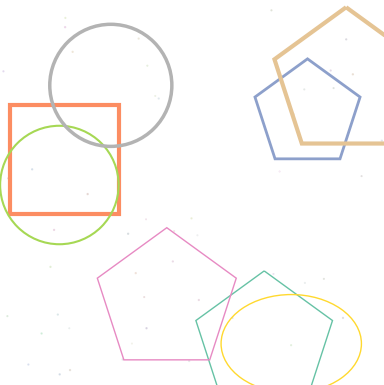[{"shape": "pentagon", "thickness": 1, "radius": 0.93, "center": [0.686, 0.11]}, {"shape": "square", "thickness": 3, "radius": 0.71, "center": [0.167, 0.586]}, {"shape": "pentagon", "thickness": 2, "radius": 0.72, "center": [0.799, 0.704]}, {"shape": "pentagon", "thickness": 1, "radius": 0.95, "center": [0.433, 0.219]}, {"shape": "circle", "thickness": 1.5, "radius": 0.77, "center": [0.154, 0.519]}, {"shape": "oval", "thickness": 1, "radius": 0.91, "center": [0.756, 0.107]}, {"shape": "pentagon", "thickness": 3, "radius": 0.98, "center": [0.899, 0.785]}, {"shape": "circle", "thickness": 2.5, "radius": 0.79, "center": [0.288, 0.778]}]